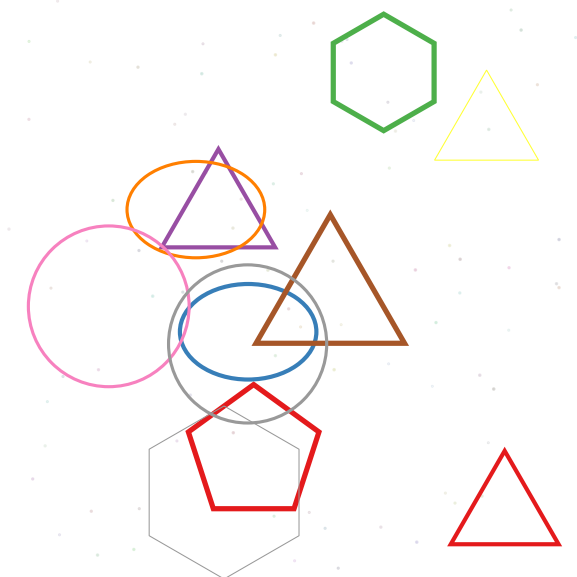[{"shape": "triangle", "thickness": 2, "radius": 0.54, "center": [0.874, 0.111]}, {"shape": "pentagon", "thickness": 2.5, "radius": 0.59, "center": [0.439, 0.214]}, {"shape": "oval", "thickness": 2, "radius": 0.59, "center": [0.43, 0.425]}, {"shape": "hexagon", "thickness": 2.5, "radius": 0.5, "center": [0.664, 0.874]}, {"shape": "triangle", "thickness": 2, "radius": 0.57, "center": [0.378, 0.627]}, {"shape": "oval", "thickness": 1.5, "radius": 0.6, "center": [0.339, 0.636]}, {"shape": "triangle", "thickness": 0.5, "radius": 0.52, "center": [0.843, 0.774]}, {"shape": "triangle", "thickness": 2.5, "radius": 0.74, "center": [0.572, 0.479]}, {"shape": "circle", "thickness": 1.5, "radius": 0.7, "center": [0.188, 0.469]}, {"shape": "hexagon", "thickness": 0.5, "radius": 0.75, "center": [0.388, 0.146]}, {"shape": "circle", "thickness": 1.5, "radius": 0.68, "center": [0.429, 0.404]}]